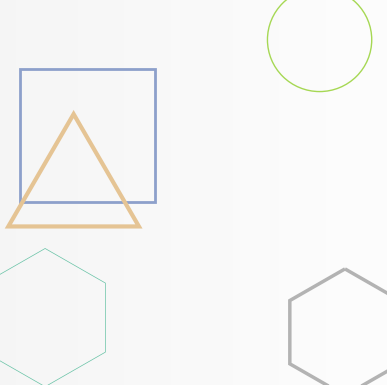[{"shape": "hexagon", "thickness": 0.5, "radius": 0.9, "center": [0.116, 0.175]}, {"shape": "square", "thickness": 2, "radius": 0.87, "center": [0.226, 0.649]}, {"shape": "circle", "thickness": 1, "radius": 0.67, "center": [0.825, 0.897]}, {"shape": "triangle", "thickness": 3, "radius": 0.97, "center": [0.19, 0.509]}, {"shape": "hexagon", "thickness": 2.5, "radius": 0.82, "center": [0.89, 0.137]}]